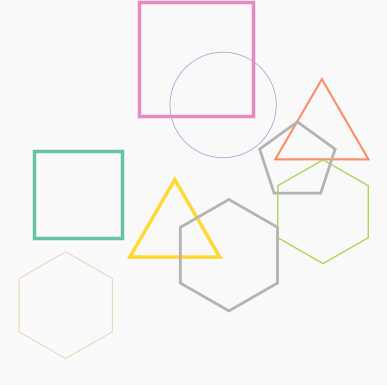[{"shape": "square", "thickness": 2.5, "radius": 0.57, "center": [0.202, 0.495]}, {"shape": "triangle", "thickness": 1.5, "radius": 0.69, "center": [0.831, 0.656]}, {"shape": "circle", "thickness": 0.5, "radius": 0.69, "center": [0.576, 0.727]}, {"shape": "square", "thickness": 2.5, "radius": 0.74, "center": [0.505, 0.846]}, {"shape": "hexagon", "thickness": 1, "radius": 0.67, "center": [0.834, 0.45]}, {"shape": "triangle", "thickness": 2.5, "radius": 0.67, "center": [0.451, 0.399]}, {"shape": "hexagon", "thickness": 0.5, "radius": 0.69, "center": [0.169, 0.207]}, {"shape": "hexagon", "thickness": 2, "radius": 0.72, "center": [0.591, 0.337]}, {"shape": "pentagon", "thickness": 2, "radius": 0.51, "center": [0.768, 0.581]}]